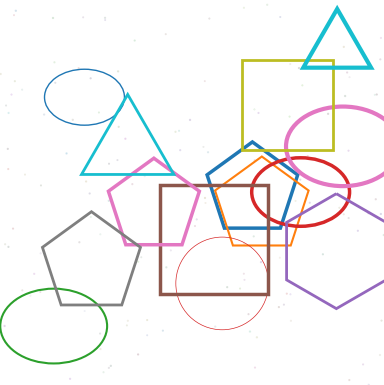[{"shape": "pentagon", "thickness": 2.5, "radius": 0.62, "center": [0.656, 0.508]}, {"shape": "oval", "thickness": 1, "radius": 0.52, "center": [0.219, 0.748]}, {"shape": "pentagon", "thickness": 1.5, "radius": 0.64, "center": [0.68, 0.466]}, {"shape": "oval", "thickness": 1.5, "radius": 0.69, "center": [0.139, 0.153]}, {"shape": "circle", "thickness": 0.5, "radius": 0.6, "center": [0.577, 0.264]}, {"shape": "oval", "thickness": 2.5, "radius": 0.64, "center": [0.781, 0.501]}, {"shape": "hexagon", "thickness": 2, "radius": 0.75, "center": [0.874, 0.348]}, {"shape": "square", "thickness": 2.5, "radius": 0.71, "center": [0.555, 0.378]}, {"shape": "pentagon", "thickness": 2.5, "radius": 0.62, "center": [0.4, 0.465]}, {"shape": "oval", "thickness": 3, "radius": 0.74, "center": [0.891, 0.62]}, {"shape": "pentagon", "thickness": 2, "radius": 0.67, "center": [0.238, 0.316]}, {"shape": "square", "thickness": 2, "radius": 0.59, "center": [0.747, 0.726]}, {"shape": "triangle", "thickness": 2, "radius": 0.69, "center": [0.332, 0.616]}, {"shape": "triangle", "thickness": 3, "radius": 0.51, "center": [0.876, 0.875]}]